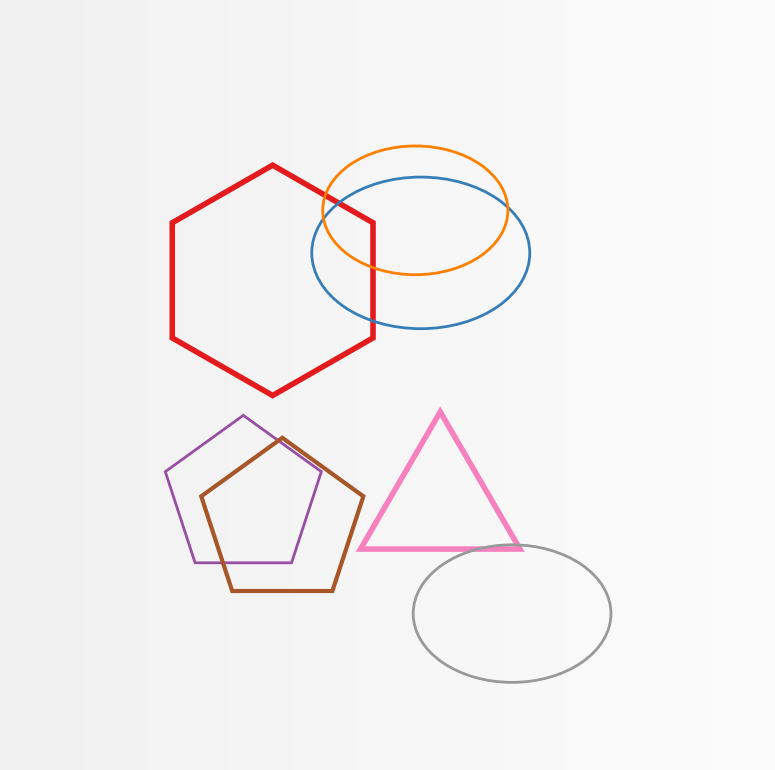[{"shape": "hexagon", "thickness": 2, "radius": 0.75, "center": [0.352, 0.636]}, {"shape": "oval", "thickness": 1, "radius": 0.7, "center": [0.543, 0.672]}, {"shape": "pentagon", "thickness": 1, "radius": 0.53, "center": [0.314, 0.355]}, {"shape": "oval", "thickness": 1, "radius": 0.6, "center": [0.536, 0.727]}, {"shape": "pentagon", "thickness": 1.5, "radius": 0.55, "center": [0.364, 0.321]}, {"shape": "triangle", "thickness": 2, "radius": 0.59, "center": [0.568, 0.346]}, {"shape": "oval", "thickness": 1, "radius": 0.64, "center": [0.661, 0.203]}]